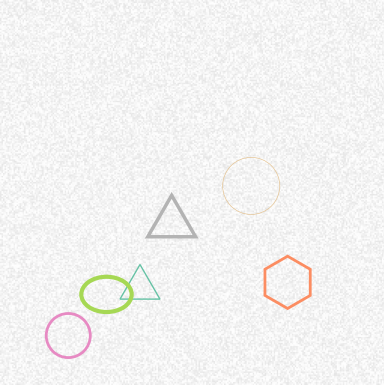[{"shape": "triangle", "thickness": 1, "radius": 0.3, "center": [0.364, 0.253]}, {"shape": "hexagon", "thickness": 2, "radius": 0.34, "center": [0.747, 0.267]}, {"shape": "circle", "thickness": 2, "radius": 0.29, "center": [0.177, 0.128]}, {"shape": "oval", "thickness": 3, "radius": 0.33, "center": [0.277, 0.235]}, {"shape": "circle", "thickness": 0.5, "radius": 0.37, "center": [0.652, 0.517]}, {"shape": "triangle", "thickness": 2.5, "radius": 0.36, "center": [0.446, 0.421]}]